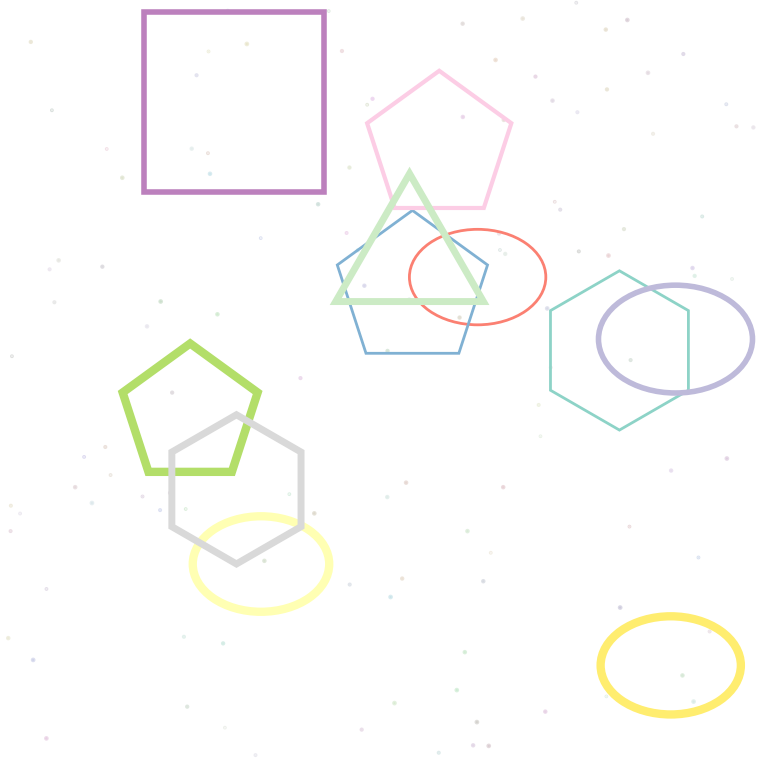[{"shape": "hexagon", "thickness": 1, "radius": 0.52, "center": [0.804, 0.545]}, {"shape": "oval", "thickness": 3, "radius": 0.44, "center": [0.339, 0.268]}, {"shape": "oval", "thickness": 2, "radius": 0.5, "center": [0.877, 0.56]}, {"shape": "oval", "thickness": 1, "radius": 0.44, "center": [0.62, 0.64]}, {"shape": "pentagon", "thickness": 1, "radius": 0.51, "center": [0.536, 0.624]}, {"shape": "pentagon", "thickness": 3, "radius": 0.46, "center": [0.247, 0.462]}, {"shape": "pentagon", "thickness": 1.5, "radius": 0.49, "center": [0.57, 0.81]}, {"shape": "hexagon", "thickness": 2.5, "radius": 0.48, "center": [0.307, 0.364]}, {"shape": "square", "thickness": 2, "radius": 0.58, "center": [0.304, 0.867]}, {"shape": "triangle", "thickness": 2.5, "radius": 0.55, "center": [0.532, 0.664]}, {"shape": "oval", "thickness": 3, "radius": 0.46, "center": [0.871, 0.136]}]